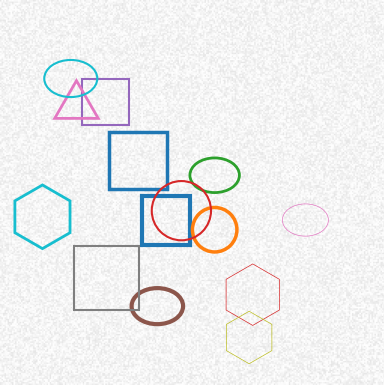[{"shape": "square", "thickness": 2.5, "radius": 0.37, "center": [0.359, 0.583]}, {"shape": "square", "thickness": 3, "radius": 0.31, "center": [0.431, 0.427]}, {"shape": "circle", "thickness": 2.5, "radius": 0.29, "center": [0.558, 0.403]}, {"shape": "oval", "thickness": 2, "radius": 0.32, "center": [0.558, 0.545]}, {"shape": "hexagon", "thickness": 0.5, "radius": 0.4, "center": [0.656, 0.235]}, {"shape": "circle", "thickness": 1.5, "radius": 0.38, "center": [0.471, 0.453]}, {"shape": "square", "thickness": 1.5, "radius": 0.3, "center": [0.274, 0.735]}, {"shape": "oval", "thickness": 3, "radius": 0.33, "center": [0.409, 0.205]}, {"shape": "triangle", "thickness": 2, "radius": 0.33, "center": [0.199, 0.725]}, {"shape": "oval", "thickness": 0.5, "radius": 0.3, "center": [0.793, 0.428]}, {"shape": "square", "thickness": 1.5, "radius": 0.42, "center": [0.277, 0.278]}, {"shape": "hexagon", "thickness": 0.5, "radius": 0.34, "center": [0.647, 0.123]}, {"shape": "hexagon", "thickness": 2, "radius": 0.41, "center": [0.11, 0.437]}, {"shape": "oval", "thickness": 1.5, "radius": 0.34, "center": [0.184, 0.796]}]